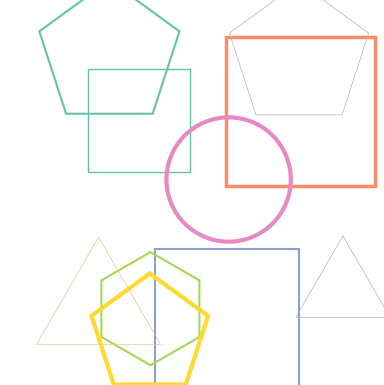[{"shape": "square", "thickness": 1, "radius": 0.67, "center": [0.361, 0.688]}, {"shape": "pentagon", "thickness": 1.5, "radius": 0.96, "center": [0.284, 0.859]}, {"shape": "square", "thickness": 2.5, "radius": 0.97, "center": [0.78, 0.709]}, {"shape": "square", "thickness": 1.5, "radius": 0.94, "center": [0.59, 0.166]}, {"shape": "circle", "thickness": 3, "radius": 0.81, "center": [0.594, 0.534]}, {"shape": "hexagon", "thickness": 1.5, "radius": 0.73, "center": [0.391, 0.198]}, {"shape": "pentagon", "thickness": 3, "radius": 0.8, "center": [0.389, 0.13]}, {"shape": "triangle", "thickness": 0.5, "radius": 0.93, "center": [0.256, 0.198]}, {"shape": "triangle", "thickness": 0.5, "radius": 0.71, "center": [0.891, 0.246]}, {"shape": "pentagon", "thickness": 0.5, "radius": 0.95, "center": [0.777, 0.855]}]